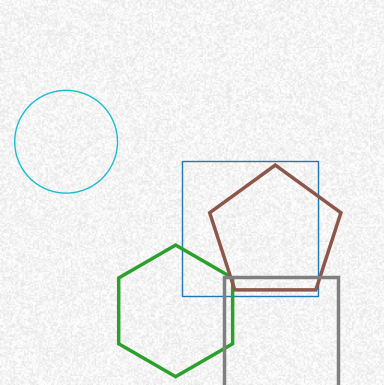[{"shape": "square", "thickness": 1, "radius": 0.88, "center": [0.65, 0.407]}, {"shape": "hexagon", "thickness": 2.5, "radius": 0.85, "center": [0.456, 0.193]}, {"shape": "pentagon", "thickness": 2.5, "radius": 0.9, "center": [0.715, 0.392]}, {"shape": "square", "thickness": 2.5, "radius": 0.74, "center": [0.729, 0.132]}, {"shape": "circle", "thickness": 1, "radius": 0.67, "center": [0.172, 0.632]}]